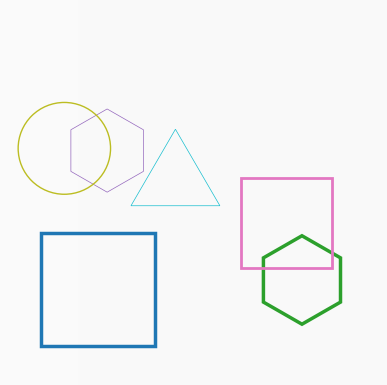[{"shape": "square", "thickness": 2.5, "radius": 0.74, "center": [0.253, 0.248]}, {"shape": "hexagon", "thickness": 2.5, "radius": 0.57, "center": [0.779, 0.273]}, {"shape": "hexagon", "thickness": 0.5, "radius": 0.54, "center": [0.277, 0.609]}, {"shape": "square", "thickness": 2, "radius": 0.59, "center": [0.739, 0.421]}, {"shape": "circle", "thickness": 1, "radius": 0.6, "center": [0.166, 0.615]}, {"shape": "triangle", "thickness": 0.5, "radius": 0.66, "center": [0.453, 0.532]}]